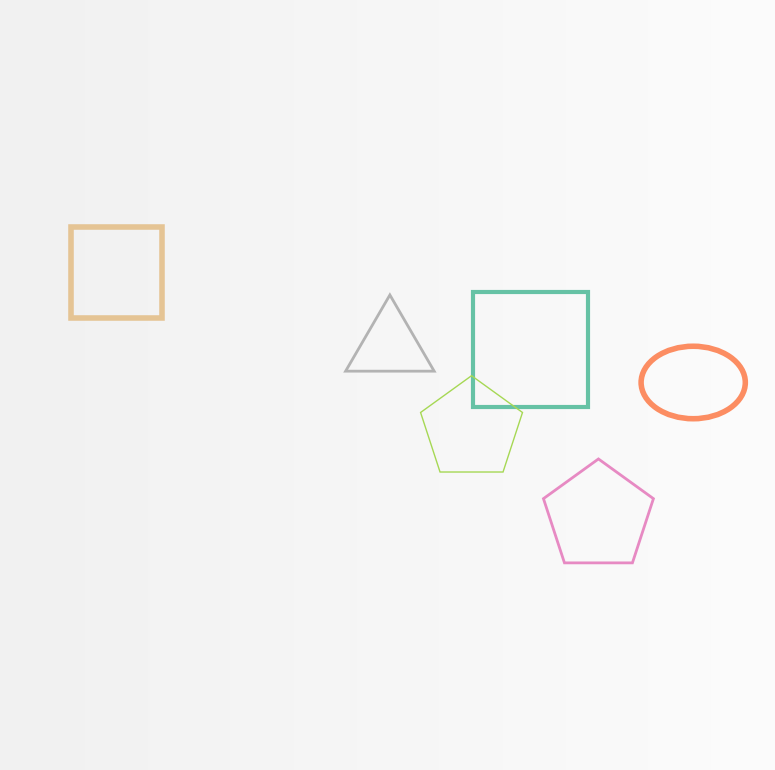[{"shape": "square", "thickness": 1.5, "radius": 0.37, "center": [0.684, 0.546]}, {"shape": "oval", "thickness": 2, "radius": 0.34, "center": [0.894, 0.503]}, {"shape": "pentagon", "thickness": 1, "radius": 0.37, "center": [0.772, 0.329]}, {"shape": "pentagon", "thickness": 0.5, "radius": 0.35, "center": [0.608, 0.443]}, {"shape": "square", "thickness": 2, "radius": 0.29, "center": [0.15, 0.646]}, {"shape": "triangle", "thickness": 1, "radius": 0.33, "center": [0.503, 0.551]}]